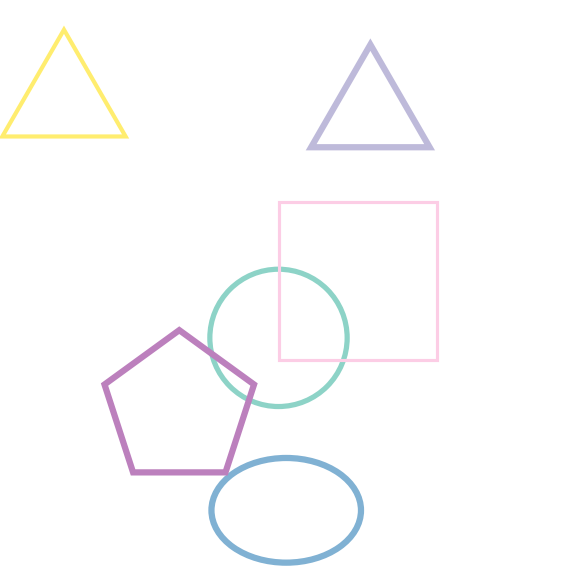[{"shape": "circle", "thickness": 2.5, "radius": 0.59, "center": [0.482, 0.414]}, {"shape": "triangle", "thickness": 3, "radius": 0.59, "center": [0.641, 0.803]}, {"shape": "oval", "thickness": 3, "radius": 0.65, "center": [0.496, 0.115]}, {"shape": "square", "thickness": 1.5, "radius": 0.68, "center": [0.621, 0.512]}, {"shape": "pentagon", "thickness": 3, "radius": 0.68, "center": [0.31, 0.291]}, {"shape": "triangle", "thickness": 2, "radius": 0.62, "center": [0.111, 0.824]}]